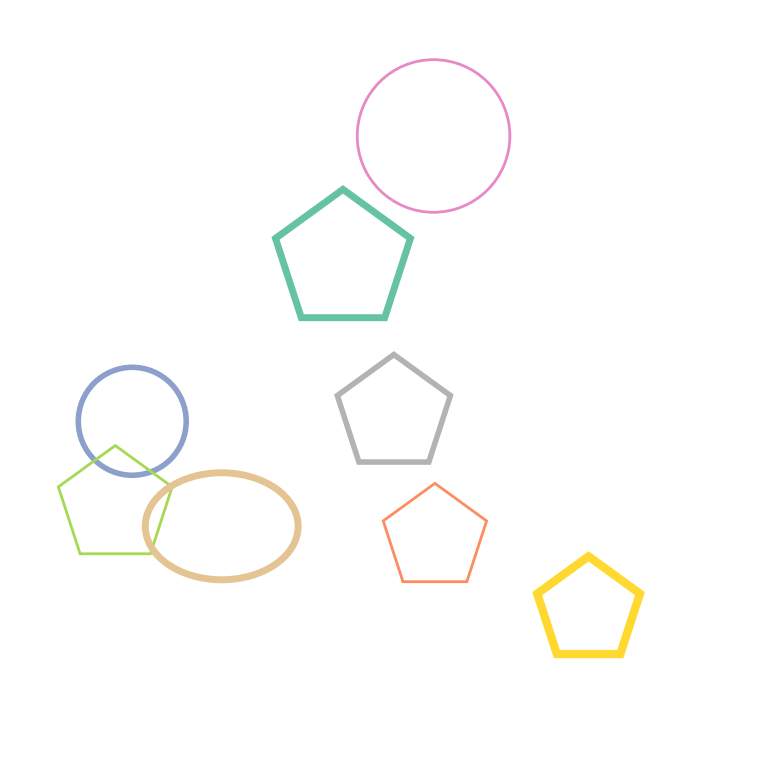[{"shape": "pentagon", "thickness": 2.5, "radius": 0.46, "center": [0.445, 0.662]}, {"shape": "pentagon", "thickness": 1, "radius": 0.35, "center": [0.565, 0.302]}, {"shape": "circle", "thickness": 2, "radius": 0.35, "center": [0.172, 0.453]}, {"shape": "circle", "thickness": 1, "radius": 0.5, "center": [0.563, 0.823]}, {"shape": "pentagon", "thickness": 1, "radius": 0.39, "center": [0.15, 0.344]}, {"shape": "pentagon", "thickness": 3, "radius": 0.35, "center": [0.764, 0.207]}, {"shape": "oval", "thickness": 2.5, "radius": 0.5, "center": [0.288, 0.317]}, {"shape": "pentagon", "thickness": 2, "radius": 0.39, "center": [0.512, 0.462]}]